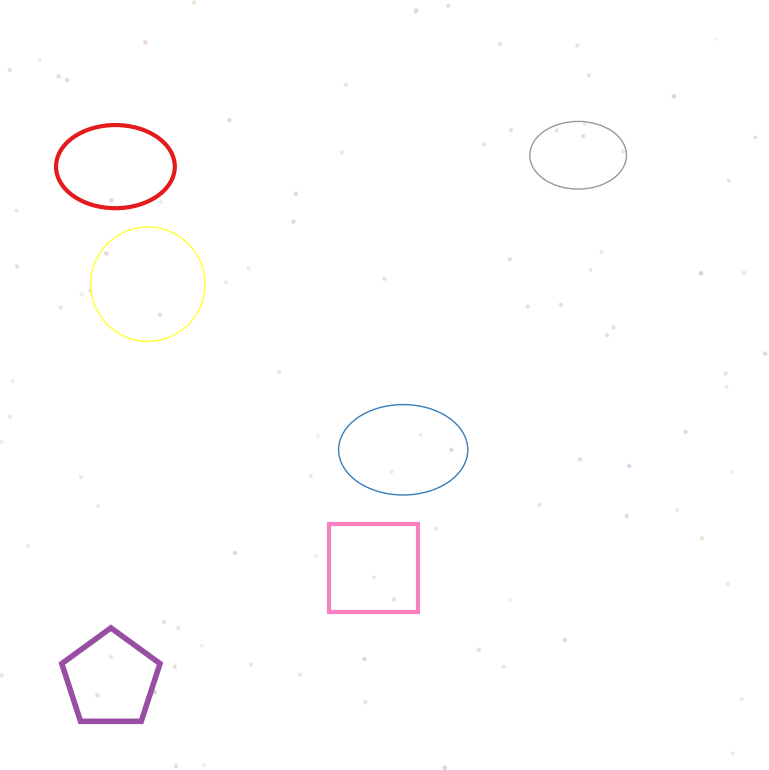[{"shape": "oval", "thickness": 1.5, "radius": 0.39, "center": [0.15, 0.784]}, {"shape": "oval", "thickness": 0.5, "radius": 0.42, "center": [0.524, 0.416]}, {"shape": "pentagon", "thickness": 2, "radius": 0.34, "center": [0.144, 0.117]}, {"shape": "circle", "thickness": 0.5, "radius": 0.37, "center": [0.192, 0.631]}, {"shape": "square", "thickness": 1.5, "radius": 0.29, "center": [0.485, 0.262]}, {"shape": "oval", "thickness": 0.5, "radius": 0.31, "center": [0.751, 0.798]}]